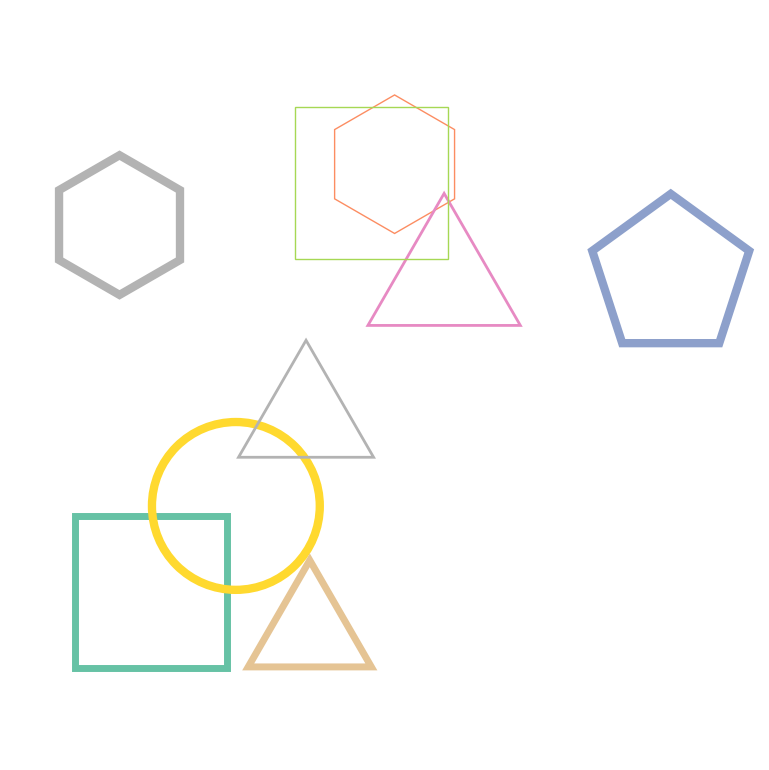[{"shape": "square", "thickness": 2.5, "radius": 0.49, "center": [0.196, 0.231]}, {"shape": "hexagon", "thickness": 0.5, "radius": 0.45, "center": [0.512, 0.787]}, {"shape": "pentagon", "thickness": 3, "radius": 0.54, "center": [0.871, 0.641]}, {"shape": "triangle", "thickness": 1, "radius": 0.57, "center": [0.577, 0.635]}, {"shape": "square", "thickness": 0.5, "radius": 0.49, "center": [0.482, 0.762]}, {"shape": "circle", "thickness": 3, "radius": 0.54, "center": [0.306, 0.343]}, {"shape": "triangle", "thickness": 2.5, "radius": 0.46, "center": [0.402, 0.18]}, {"shape": "triangle", "thickness": 1, "radius": 0.51, "center": [0.397, 0.457]}, {"shape": "hexagon", "thickness": 3, "radius": 0.45, "center": [0.155, 0.708]}]